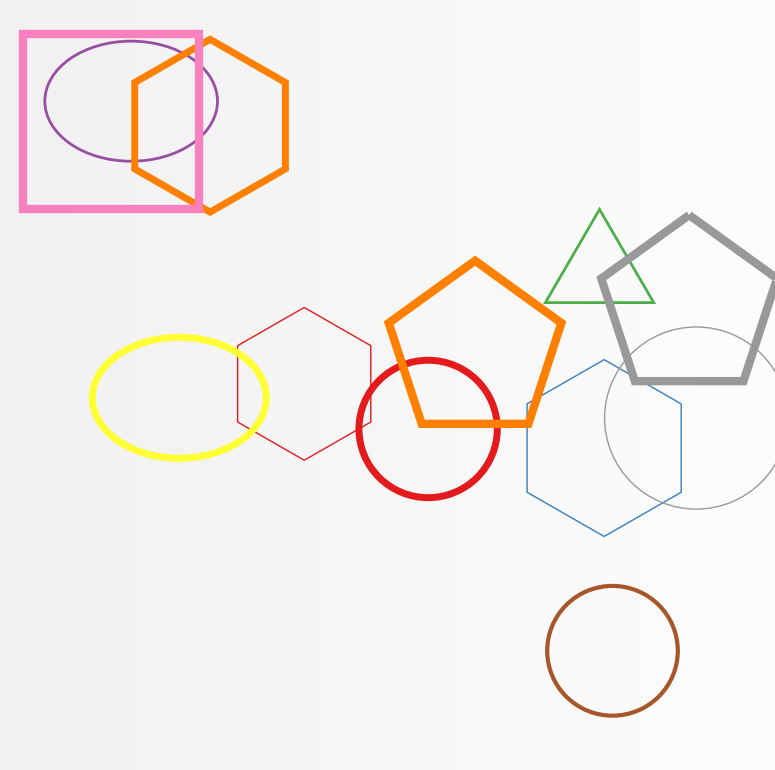[{"shape": "hexagon", "thickness": 0.5, "radius": 0.5, "center": [0.393, 0.501]}, {"shape": "circle", "thickness": 2.5, "radius": 0.45, "center": [0.552, 0.443]}, {"shape": "hexagon", "thickness": 0.5, "radius": 0.57, "center": [0.78, 0.418]}, {"shape": "triangle", "thickness": 1, "radius": 0.4, "center": [0.774, 0.647]}, {"shape": "oval", "thickness": 1, "radius": 0.56, "center": [0.169, 0.869]}, {"shape": "pentagon", "thickness": 3, "radius": 0.59, "center": [0.613, 0.544]}, {"shape": "hexagon", "thickness": 2.5, "radius": 0.56, "center": [0.271, 0.837]}, {"shape": "oval", "thickness": 2.5, "radius": 0.56, "center": [0.231, 0.483]}, {"shape": "circle", "thickness": 1.5, "radius": 0.42, "center": [0.79, 0.155]}, {"shape": "square", "thickness": 3, "radius": 0.57, "center": [0.144, 0.842]}, {"shape": "circle", "thickness": 0.5, "radius": 0.59, "center": [0.898, 0.457]}, {"shape": "pentagon", "thickness": 3, "radius": 0.6, "center": [0.889, 0.601]}]